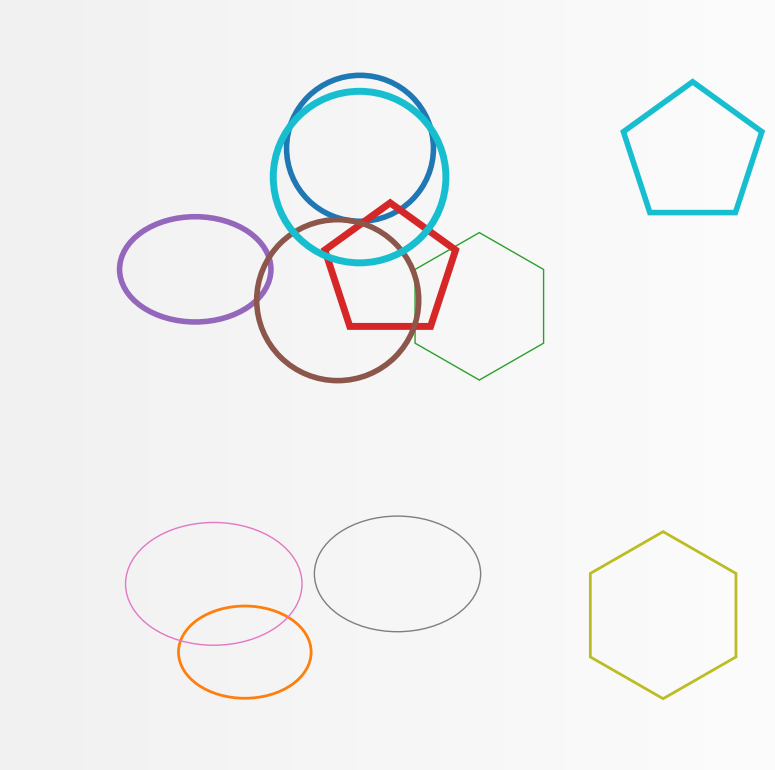[{"shape": "circle", "thickness": 2, "radius": 0.47, "center": [0.465, 0.807]}, {"shape": "oval", "thickness": 1, "radius": 0.43, "center": [0.316, 0.153]}, {"shape": "hexagon", "thickness": 0.5, "radius": 0.48, "center": [0.618, 0.602]}, {"shape": "pentagon", "thickness": 2.5, "radius": 0.44, "center": [0.503, 0.648]}, {"shape": "oval", "thickness": 2, "radius": 0.49, "center": [0.252, 0.65]}, {"shape": "circle", "thickness": 2, "radius": 0.52, "center": [0.436, 0.61]}, {"shape": "oval", "thickness": 0.5, "radius": 0.57, "center": [0.276, 0.242]}, {"shape": "oval", "thickness": 0.5, "radius": 0.54, "center": [0.513, 0.255]}, {"shape": "hexagon", "thickness": 1, "radius": 0.54, "center": [0.856, 0.201]}, {"shape": "circle", "thickness": 2.5, "radius": 0.56, "center": [0.464, 0.77]}, {"shape": "pentagon", "thickness": 2, "radius": 0.47, "center": [0.894, 0.8]}]